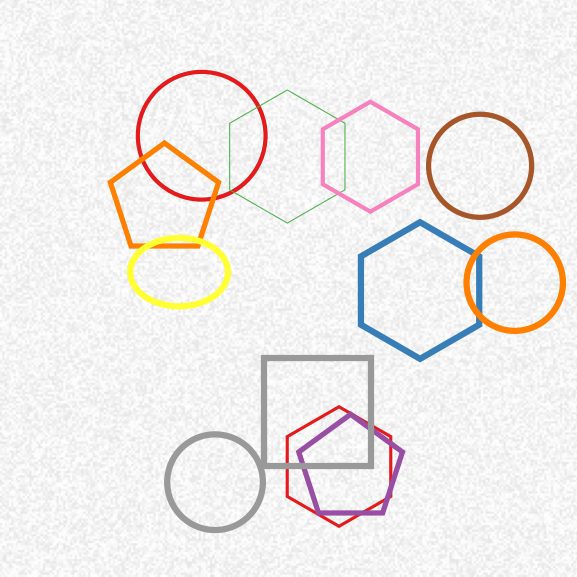[{"shape": "circle", "thickness": 2, "radius": 0.55, "center": [0.349, 0.764]}, {"shape": "hexagon", "thickness": 1.5, "radius": 0.52, "center": [0.587, 0.191]}, {"shape": "hexagon", "thickness": 3, "radius": 0.59, "center": [0.727, 0.496]}, {"shape": "hexagon", "thickness": 0.5, "radius": 0.58, "center": [0.498, 0.728]}, {"shape": "pentagon", "thickness": 2.5, "radius": 0.47, "center": [0.607, 0.187]}, {"shape": "pentagon", "thickness": 2.5, "radius": 0.49, "center": [0.285, 0.653]}, {"shape": "circle", "thickness": 3, "radius": 0.42, "center": [0.891, 0.51]}, {"shape": "oval", "thickness": 3, "radius": 0.42, "center": [0.31, 0.528]}, {"shape": "circle", "thickness": 2.5, "radius": 0.45, "center": [0.831, 0.712]}, {"shape": "hexagon", "thickness": 2, "radius": 0.48, "center": [0.641, 0.728]}, {"shape": "circle", "thickness": 3, "radius": 0.41, "center": [0.372, 0.164]}, {"shape": "square", "thickness": 3, "radius": 0.47, "center": [0.55, 0.285]}]